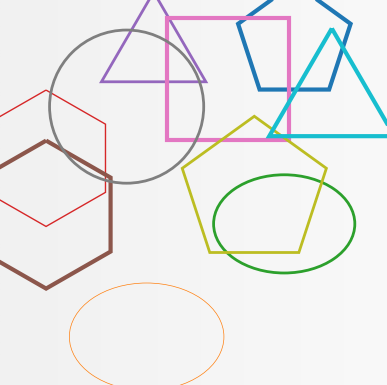[{"shape": "pentagon", "thickness": 3, "radius": 0.76, "center": [0.76, 0.891]}, {"shape": "oval", "thickness": 0.5, "radius": 1.0, "center": [0.378, 0.125]}, {"shape": "oval", "thickness": 2, "radius": 0.91, "center": [0.733, 0.418]}, {"shape": "hexagon", "thickness": 1, "radius": 0.89, "center": [0.119, 0.589]}, {"shape": "triangle", "thickness": 2, "radius": 0.78, "center": [0.397, 0.865]}, {"shape": "hexagon", "thickness": 3, "radius": 0.96, "center": [0.119, 0.443]}, {"shape": "square", "thickness": 3, "radius": 0.79, "center": [0.589, 0.795]}, {"shape": "circle", "thickness": 2, "radius": 0.99, "center": [0.327, 0.723]}, {"shape": "pentagon", "thickness": 2, "radius": 0.98, "center": [0.656, 0.502]}, {"shape": "triangle", "thickness": 3, "radius": 0.93, "center": [0.856, 0.74]}]